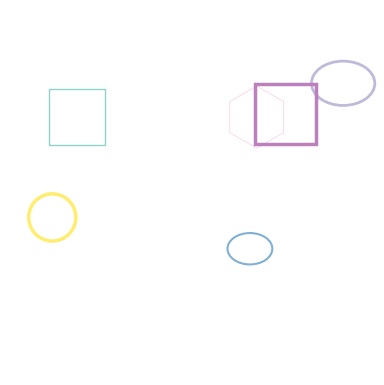[{"shape": "square", "thickness": 1, "radius": 0.36, "center": [0.2, 0.697]}, {"shape": "oval", "thickness": 2, "radius": 0.41, "center": [0.891, 0.784]}, {"shape": "oval", "thickness": 1.5, "radius": 0.29, "center": [0.649, 0.354]}, {"shape": "hexagon", "thickness": 0.5, "radius": 0.4, "center": [0.667, 0.696]}, {"shape": "square", "thickness": 2.5, "radius": 0.39, "center": [0.742, 0.704]}, {"shape": "circle", "thickness": 2.5, "radius": 0.31, "center": [0.136, 0.435]}]